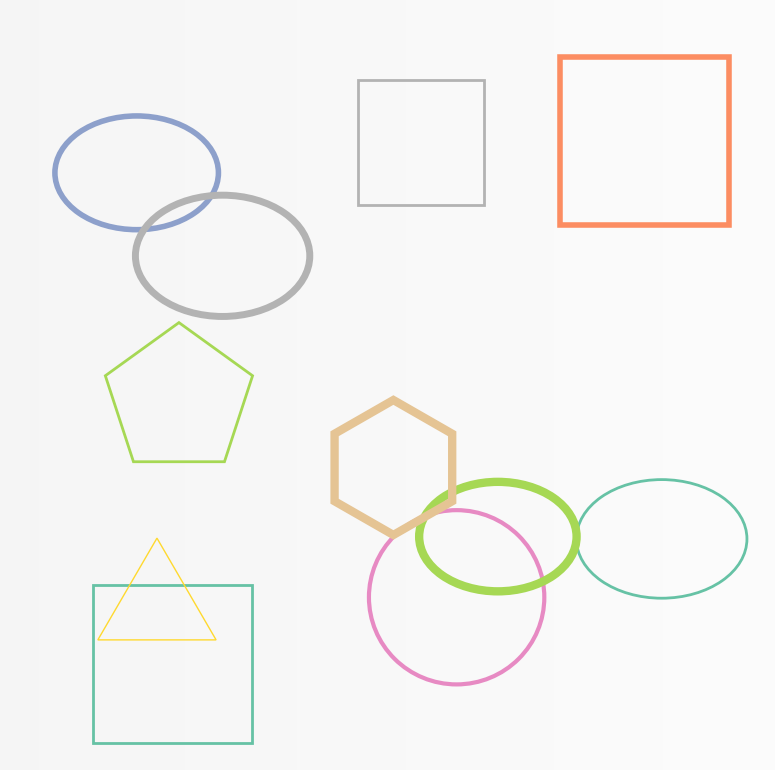[{"shape": "square", "thickness": 1, "radius": 0.51, "center": [0.222, 0.137]}, {"shape": "oval", "thickness": 1, "radius": 0.55, "center": [0.854, 0.3]}, {"shape": "square", "thickness": 2, "radius": 0.54, "center": [0.832, 0.817]}, {"shape": "oval", "thickness": 2, "radius": 0.53, "center": [0.176, 0.776]}, {"shape": "circle", "thickness": 1.5, "radius": 0.57, "center": [0.589, 0.224]}, {"shape": "pentagon", "thickness": 1, "radius": 0.5, "center": [0.231, 0.481]}, {"shape": "oval", "thickness": 3, "radius": 0.51, "center": [0.642, 0.303]}, {"shape": "triangle", "thickness": 0.5, "radius": 0.44, "center": [0.203, 0.213]}, {"shape": "hexagon", "thickness": 3, "radius": 0.44, "center": [0.508, 0.393]}, {"shape": "square", "thickness": 1, "radius": 0.41, "center": [0.543, 0.815]}, {"shape": "oval", "thickness": 2.5, "radius": 0.56, "center": [0.287, 0.668]}]